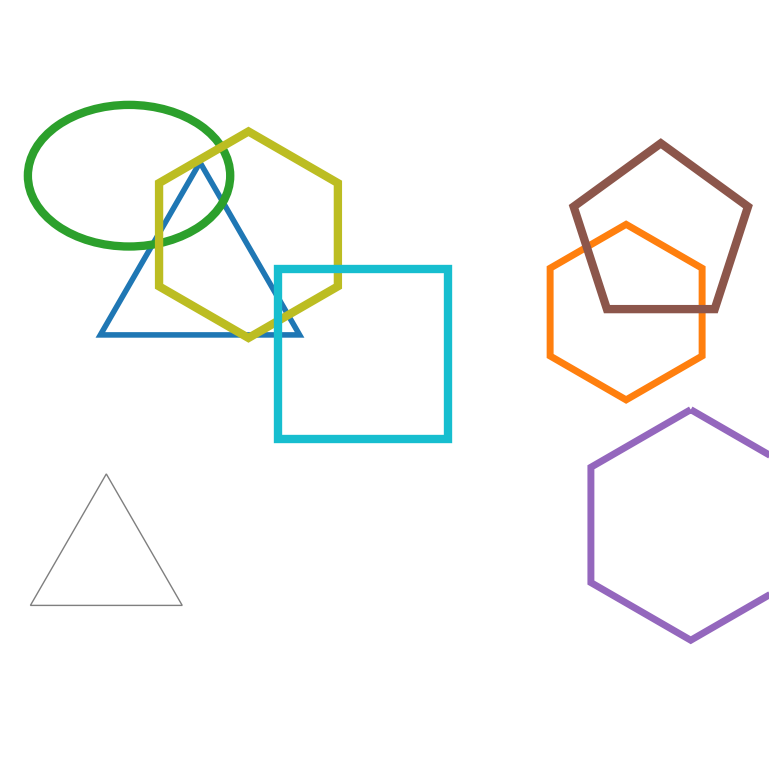[{"shape": "triangle", "thickness": 2, "radius": 0.75, "center": [0.26, 0.64]}, {"shape": "hexagon", "thickness": 2.5, "radius": 0.57, "center": [0.813, 0.595]}, {"shape": "oval", "thickness": 3, "radius": 0.66, "center": [0.168, 0.772]}, {"shape": "hexagon", "thickness": 2.5, "radius": 0.75, "center": [0.897, 0.318]}, {"shape": "pentagon", "thickness": 3, "radius": 0.6, "center": [0.858, 0.695]}, {"shape": "triangle", "thickness": 0.5, "radius": 0.57, "center": [0.138, 0.271]}, {"shape": "hexagon", "thickness": 3, "radius": 0.67, "center": [0.323, 0.695]}, {"shape": "square", "thickness": 3, "radius": 0.55, "center": [0.472, 0.541]}]